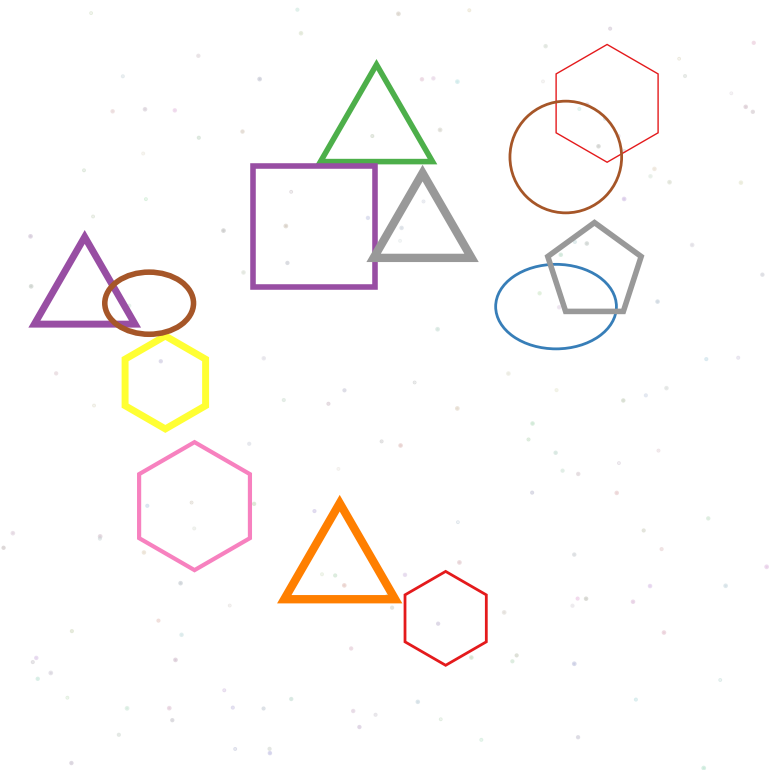[{"shape": "hexagon", "thickness": 1, "radius": 0.3, "center": [0.579, 0.197]}, {"shape": "hexagon", "thickness": 0.5, "radius": 0.38, "center": [0.788, 0.866]}, {"shape": "oval", "thickness": 1, "radius": 0.39, "center": [0.722, 0.602]}, {"shape": "triangle", "thickness": 2, "radius": 0.42, "center": [0.489, 0.832]}, {"shape": "triangle", "thickness": 2.5, "radius": 0.38, "center": [0.11, 0.617]}, {"shape": "square", "thickness": 2, "radius": 0.39, "center": [0.408, 0.706]}, {"shape": "triangle", "thickness": 3, "radius": 0.42, "center": [0.441, 0.263]}, {"shape": "hexagon", "thickness": 2.5, "radius": 0.3, "center": [0.215, 0.503]}, {"shape": "circle", "thickness": 1, "radius": 0.36, "center": [0.735, 0.796]}, {"shape": "oval", "thickness": 2, "radius": 0.29, "center": [0.194, 0.606]}, {"shape": "hexagon", "thickness": 1.5, "radius": 0.42, "center": [0.253, 0.343]}, {"shape": "pentagon", "thickness": 2, "radius": 0.32, "center": [0.772, 0.647]}, {"shape": "triangle", "thickness": 3, "radius": 0.37, "center": [0.549, 0.702]}]